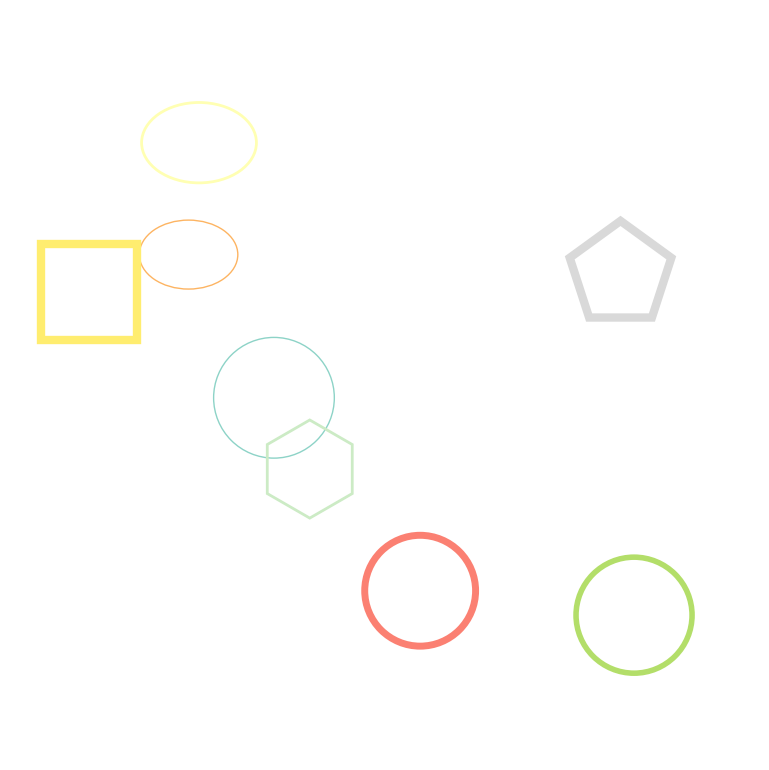[{"shape": "circle", "thickness": 0.5, "radius": 0.39, "center": [0.356, 0.483]}, {"shape": "oval", "thickness": 1, "radius": 0.37, "center": [0.258, 0.815]}, {"shape": "circle", "thickness": 2.5, "radius": 0.36, "center": [0.546, 0.233]}, {"shape": "oval", "thickness": 0.5, "radius": 0.32, "center": [0.245, 0.669]}, {"shape": "circle", "thickness": 2, "radius": 0.38, "center": [0.823, 0.201]}, {"shape": "pentagon", "thickness": 3, "radius": 0.35, "center": [0.806, 0.644]}, {"shape": "hexagon", "thickness": 1, "radius": 0.32, "center": [0.402, 0.391]}, {"shape": "square", "thickness": 3, "radius": 0.31, "center": [0.115, 0.621]}]